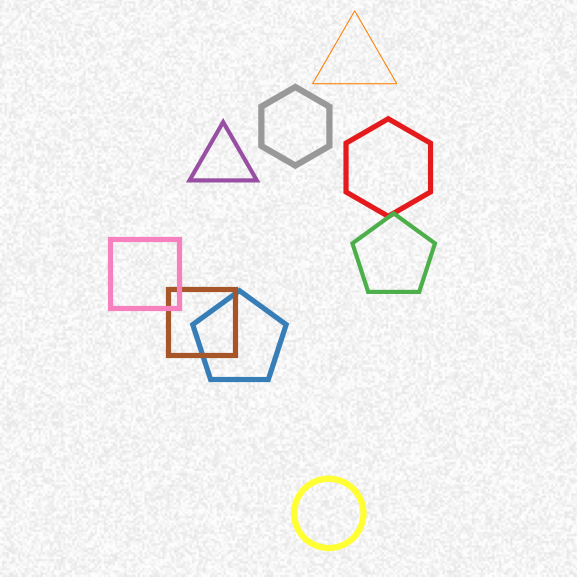[{"shape": "hexagon", "thickness": 2.5, "radius": 0.42, "center": [0.672, 0.709]}, {"shape": "pentagon", "thickness": 2.5, "radius": 0.43, "center": [0.415, 0.411]}, {"shape": "pentagon", "thickness": 2, "radius": 0.38, "center": [0.682, 0.554]}, {"shape": "triangle", "thickness": 2, "radius": 0.34, "center": [0.386, 0.72]}, {"shape": "triangle", "thickness": 0.5, "radius": 0.42, "center": [0.614, 0.896]}, {"shape": "circle", "thickness": 3, "radius": 0.3, "center": [0.569, 0.11]}, {"shape": "square", "thickness": 2.5, "radius": 0.29, "center": [0.349, 0.442]}, {"shape": "square", "thickness": 2.5, "radius": 0.3, "center": [0.25, 0.525]}, {"shape": "hexagon", "thickness": 3, "radius": 0.34, "center": [0.511, 0.78]}]